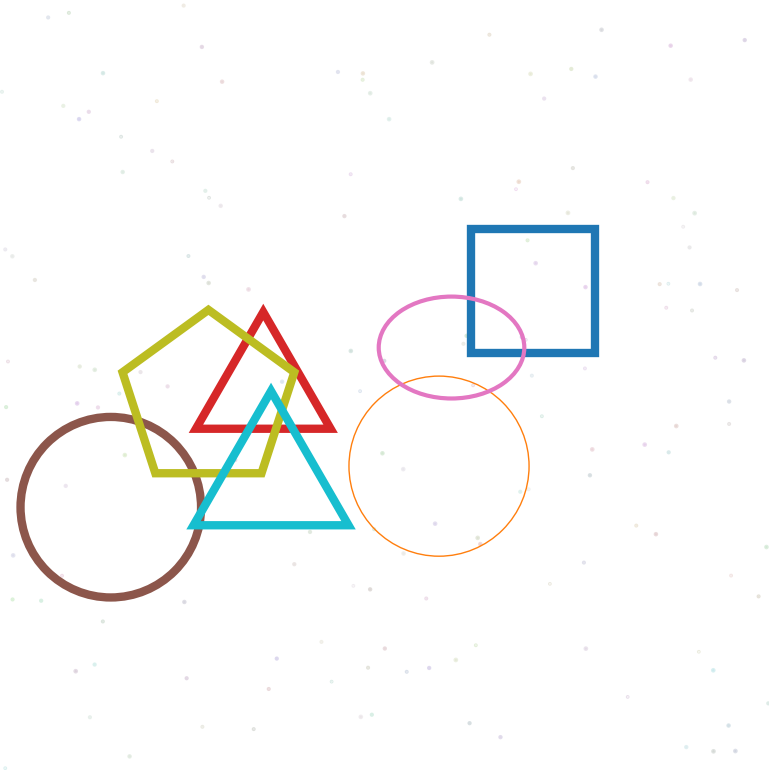[{"shape": "square", "thickness": 3, "radius": 0.4, "center": [0.692, 0.622]}, {"shape": "circle", "thickness": 0.5, "radius": 0.58, "center": [0.57, 0.395]}, {"shape": "triangle", "thickness": 3, "radius": 0.51, "center": [0.342, 0.494]}, {"shape": "circle", "thickness": 3, "radius": 0.59, "center": [0.144, 0.341]}, {"shape": "oval", "thickness": 1.5, "radius": 0.47, "center": [0.586, 0.549]}, {"shape": "pentagon", "thickness": 3, "radius": 0.59, "center": [0.271, 0.48]}, {"shape": "triangle", "thickness": 3, "radius": 0.58, "center": [0.352, 0.376]}]